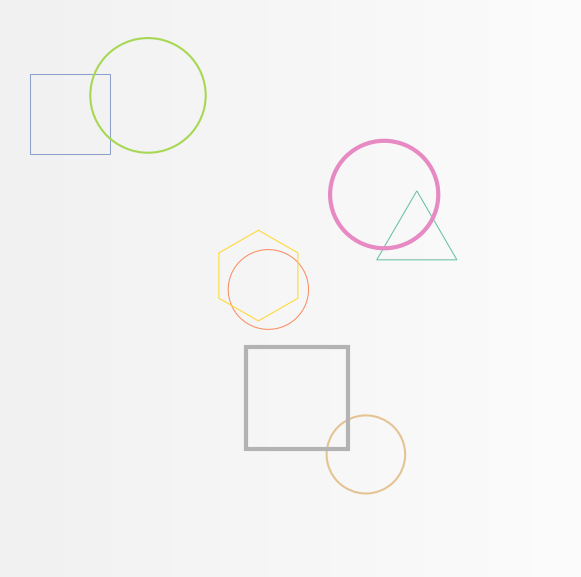[{"shape": "triangle", "thickness": 0.5, "radius": 0.4, "center": [0.717, 0.589]}, {"shape": "circle", "thickness": 0.5, "radius": 0.35, "center": [0.462, 0.498]}, {"shape": "square", "thickness": 0.5, "radius": 0.34, "center": [0.12, 0.802]}, {"shape": "circle", "thickness": 2, "radius": 0.47, "center": [0.661, 0.662]}, {"shape": "circle", "thickness": 1, "radius": 0.5, "center": [0.255, 0.834]}, {"shape": "hexagon", "thickness": 0.5, "radius": 0.39, "center": [0.445, 0.522]}, {"shape": "circle", "thickness": 1, "radius": 0.34, "center": [0.629, 0.212]}, {"shape": "square", "thickness": 2, "radius": 0.44, "center": [0.511, 0.31]}]